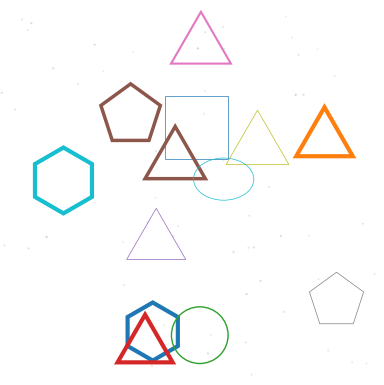[{"shape": "square", "thickness": 0.5, "radius": 0.41, "center": [0.511, 0.67]}, {"shape": "hexagon", "thickness": 3, "radius": 0.38, "center": [0.397, 0.139]}, {"shape": "triangle", "thickness": 3, "radius": 0.42, "center": [0.843, 0.637]}, {"shape": "circle", "thickness": 1, "radius": 0.37, "center": [0.519, 0.129]}, {"shape": "triangle", "thickness": 3, "radius": 0.41, "center": [0.377, 0.1]}, {"shape": "triangle", "thickness": 0.5, "radius": 0.44, "center": [0.406, 0.37]}, {"shape": "pentagon", "thickness": 2.5, "radius": 0.41, "center": [0.339, 0.701]}, {"shape": "triangle", "thickness": 2.5, "radius": 0.45, "center": [0.455, 0.581]}, {"shape": "triangle", "thickness": 1.5, "radius": 0.45, "center": [0.522, 0.88]}, {"shape": "pentagon", "thickness": 0.5, "radius": 0.37, "center": [0.874, 0.219]}, {"shape": "triangle", "thickness": 0.5, "radius": 0.47, "center": [0.669, 0.62]}, {"shape": "oval", "thickness": 0.5, "radius": 0.39, "center": [0.581, 0.535]}, {"shape": "hexagon", "thickness": 3, "radius": 0.43, "center": [0.165, 0.531]}]